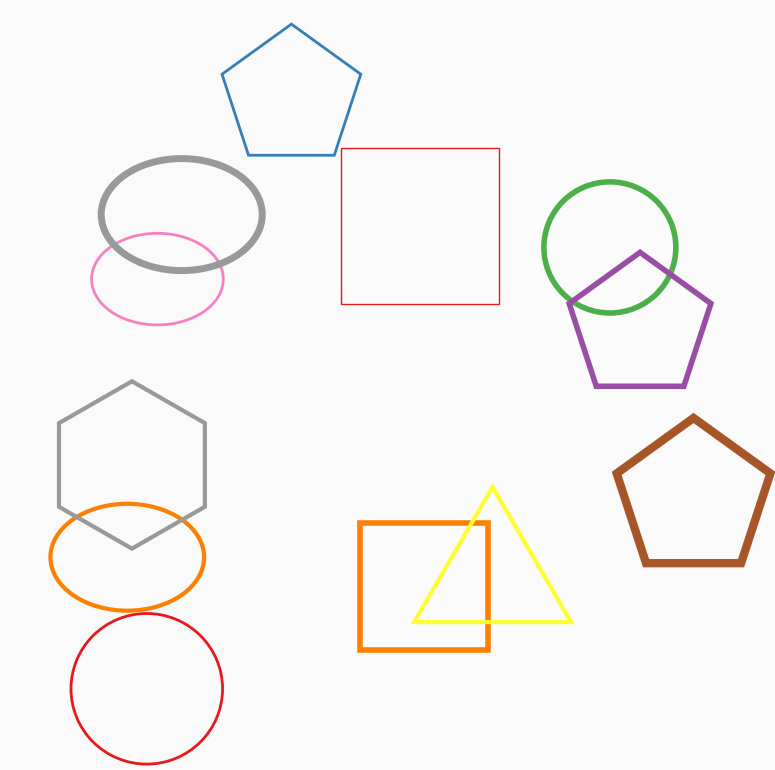[{"shape": "square", "thickness": 0.5, "radius": 0.51, "center": [0.542, 0.706]}, {"shape": "circle", "thickness": 1, "radius": 0.49, "center": [0.189, 0.105]}, {"shape": "pentagon", "thickness": 1, "radius": 0.47, "center": [0.376, 0.875]}, {"shape": "circle", "thickness": 2, "radius": 0.43, "center": [0.787, 0.679]}, {"shape": "pentagon", "thickness": 2, "radius": 0.48, "center": [0.826, 0.576]}, {"shape": "oval", "thickness": 1.5, "radius": 0.5, "center": [0.164, 0.276]}, {"shape": "square", "thickness": 2, "radius": 0.41, "center": [0.547, 0.238]}, {"shape": "triangle", "thickness": 1.5, "radius": 0.58, "center": [0.636, 0.25]}, {"shape": "pentagon", "thickness": 3, "radius": 0.52, "center": [0.895, 0.353]}, {"shape": "oval", "thickness": 1, "radius": 0.42, "center": [0.203, 0.638]}, {"shape": "oval", "thickness": 2.5, "radius": 0.52, "center": [0.234, 0.721]}, {"shape": "hexagon", "thickness": 1.5, "radius": 0.54, "center": [0.17, 0.396]}]